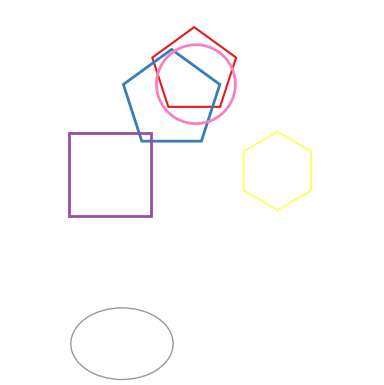[{"shape": "pentagon", "thickness": 1.5, "radius": 0.57, "center": [0.504, 0.815]}, {"shape": "pentagon", "thickness": 2, "radius": 0.66, "center": [0.446, 0.74]}, {"shape": "square", "thickness": 2, "radius": 0.54, "center": [0.285, 0.547]}, {"shape": "hexagon", "thickness": 1, "radius": 0.51, "center": [0.721, 0.556]}, {"shape": "circle", "thickness": 2, "radius": 0.51, "center": [0.509, 0.781]}, {"shape": "oval", "thickness": 1, "radius": 0.66, "center": [0.317, 0.107]}]